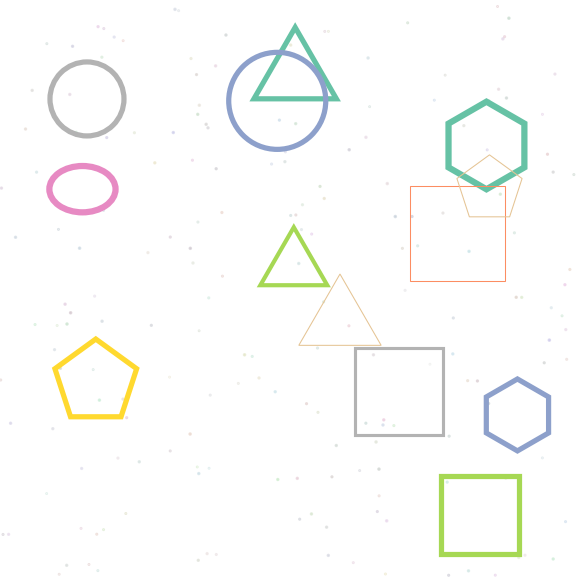[{"shape": "triangle", "thickness": 2.5, "radius": 0.41, "center": [0.511, 0.869]}, {"shape": "hexagon", "thickness": 3, "radius": 0.38, "center": [0.842, 0.747]}, {"shape": "square", "thickness": 0.5, "radius": 0.41, "center": [0.792, 0.595]}, {"shape": "circle", "thickness": 2.5, "radius": 0.42, "center": [0.48, 0.824]}, {"shape": "hexagon", "thickness": 2.5, "radius": 0.31, "center": [0.896, 0.281]}, {"shape": "oval", "thickness": 3, "radius": 0.29, "center": [0.143, 0.672]}, {"shape": "triangle", "thickness": 2, "radius": 0.33, "center": [0.509, 0.539]}, {"shape": "square", "thickness": 2.5, "radius": 0.34, "center": [0.831, 0.107]}, {"shape": "pentagon", "thickness": 2.5, "radius": 0.37, "center": [0.166, 0.338]}, {"shape": "triangle", "thickness": 0.5, "radius": 0.41, "center": [0.589, 0.442]}, {"shape": "pentagon", "thickness": 0.5, "radius": 0.3, "center": [0.848, 0.672]}, {"shape": "square", "thickness": 1.5, "radius": 0.38, "center": [0.691, 0.322]}, {"shape": "circle", "thickness": 2.5, "radius": 0.32, "center": [0.151, 0.828]}]